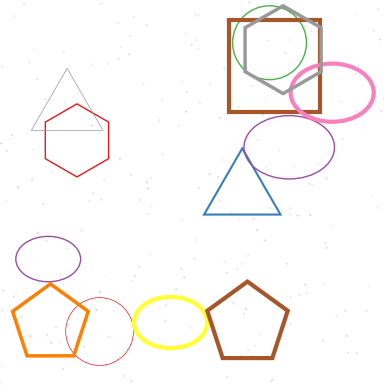[{"shape": "hexagon", "thickness": 1, "radius": 0.47, "center": [0.2, 0.635]}, {"shape": "circle", "thickness": 0.5, "radius": 0.44, "center": [0.259, 0.139]}, {"shape": "triangle", "thickness": 1.5, "radius": 0.57, "center": [0.629, 0.5]}, {"shape": "circle", "thickness": 1, "radius": 0.48, "center": [0.7, 0.889]}, {"shape": "oval", "thickness": 1, "radius": 0.59, "center": [0.751, 0.617]}, {"shape": "oval", "thickness": 1, "radius": 0.42, "center": [0.125, 0.327]}, {"shape": "pentagon", "thickness": 2.5, "radius": 0.52, "center": [0.131, 0.159]}, {"shape": "oval", "thickness": 3, "radius": 0.48, "center": [0.443, 0.162]}, {"shape": "square", "thickness": 3, "radius": 0.59, "center": [0.713, 0.828]}, {"shape": "pentagon", "thickness": 3, "radius": 0.55, "center": [0.643, 0.159]}, {"shape": "oval", "thickness": 3, "radius": 0.54, "center": [0.863, 0.759]}, {"shape": "triangle", "thickness": 0.5, "radius": 0.54, "center": [0.174, 0.715]}, {"shape": "hexagon", "thickness": 2.5, "radius": 0.57, "center": [0.735, 0.871]}]